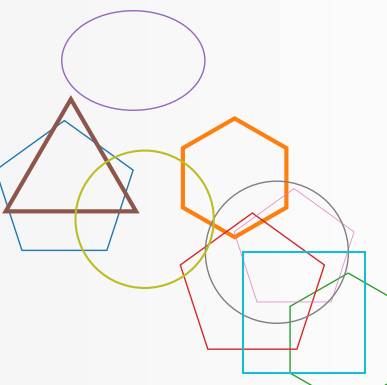[{"shape": "pentagon", "thickness": 1, "radius": 0.93, "center": [0.166, 0.5]}, {"shape": "hexagon", "thickness": 3, "radius": 0.77, "center": [0.606, 0.538]}, {"shape": "hexagon", "thickness": 1, "radius": 0.87, "center": [0.899, 0.118]}, {"shape": "pentagon", "thickness": 1, "radius": 0.98, "center": [0.651, 0.251]}, {"shape": "oval", "thickness": 1, "radius": 0.92, "center": [0.344, 0.843]}, {"shape": "triangle", "thickness": 3, "radius": 0.97, "center": [0.183, 0.548]}, {"shape": "pentagon", "thickness": 0.5, "radius": 0.81, "center": [0.759, 0.347]}, {"shape": "circle", "thickness": 1, "radius": 0.92, "center": [0.714, 0.345]}, {"shape": "circle", "thickness": 1.5, "radius": 0.89, "center": [0.373, 0.43]}, {"shape": "square", "thickness": 1.5, "radius": 0.79, "center": [0.785, 0.189]}]